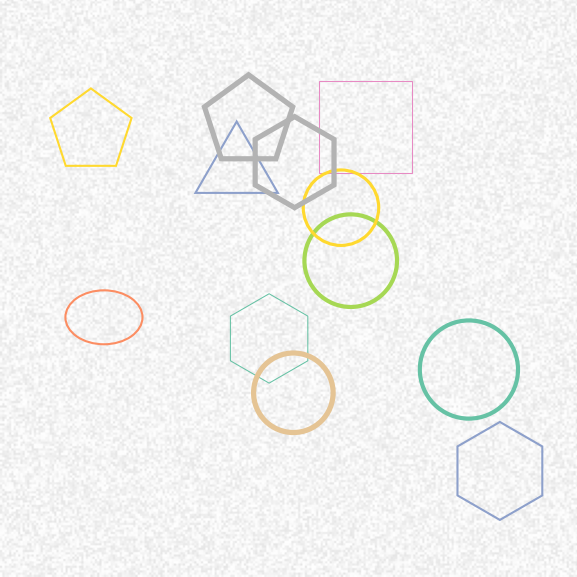[{"shape": "hexagon", "thickness": 0.5, "radius": 0.39, "center": [0.466, 0.413]}, {"shape": "circle", "thickness": 2, "radius": 0.43, "center": [0.812, 0.359]}, {"shape": "oval", "thickness": 1, "radius": 0.33, "center": [0.18, 0.45]}, {"shape": "hexagon", "thickness": 1, "radius": 0.42, "center": [0.866, 0.184]}, {"shape": "triangle", "thickness": 1, "radius": 0.41, "center": [0.41, 0.706]}, {"shape": "square", "thickness": 0.5, "radius": 0.4, "center": [0.633, 0.779]}, {"shape": "circle", "thickness": 2, "radius": 0.4, "center": [0.607, 0.548]}, {"shape": "circle", "thickness": 1.5, "radius": 0.33, "center": [0.59, 0.639]}, {"shape": "pentagon", "thickness": 1, "radius": 0.37, "center": [0.157, 0.772]}, {"shape": "circle", "thickness": 2.5, "radius": 0.34, "center": [0.508, 0.319]}, {"shape": "hexagon", "thickness": 2.5, "radius": 0.39, "center": [0.51, 0.718]}, {"shape": "pentagon", "thickness": 2.5, "radius": 0.4, "center": [0.43, 0.789]}]